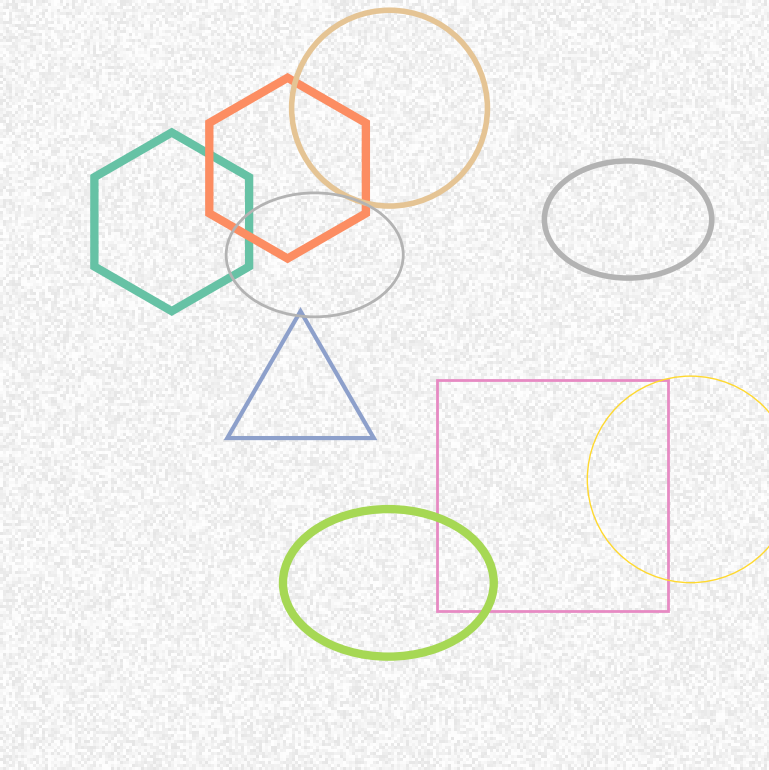[{"shape": "hexagon", "thickness": 3, "radius": 0.58, "center": [0.223, 0.712]}, {"shape": "hexagon", "thickness": 3, "radius": 0.59, "center": [0.373, 0.782]}, {"shape": "triangle", "thickness": 1.5, "radius": 0.55, "center": [0.39, 0.486]}, {"shape": "square", "thickness": 1, "radius": 0.75, "center": [0.718, 0.357]}, {"shape": "oval", "thickness": 3, "radius": 0.68, "center": [0.504, 0.243]}, {"shape": "circle", "thickness": 0.5, "radius": 0.67, "center": [0.897, 0.377]}, {"shape": "circle", "thickness": 2, "radius": 0.64, "center": [0.506, 0.86]}, {"shape": "oval", "thickness": 1, "radius": 0.58, "center": [0.409, 0.669]}, {"shape": "oval", "thickness": 2, "radius": 0.54, "center": [0.816, 0.715]}]